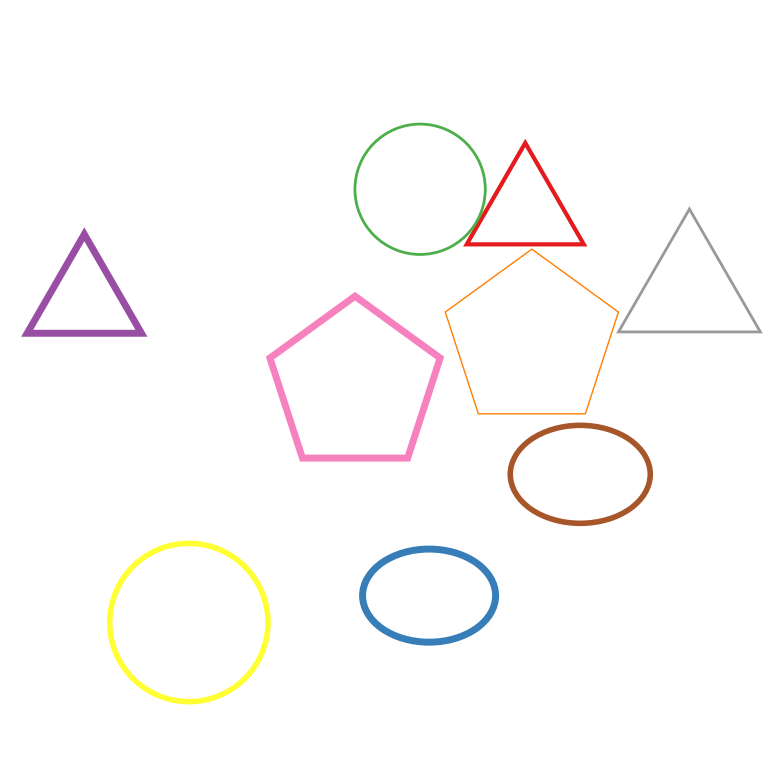[{"shape": "triangle", "thickness": 1.5, "radius": 0.44, "center": [0.682, 0.727]}, {"shape": "oval", "thickness": 2.5, "radius": 0.43, "center": [0.557, 0.226]}, {"shape": "circle", "thickness": 1, "radius": 0.42, "center": [0.546, 0.754]}, {"shape": "triangle", "thickness": 2.5, "radius": 0.43, "center": [0.11, 0.61]}, {"shape": "pentagon", "thickness": 0.5, "radius": 0.59, "center": [0.691, 0.558]}, {"shape": "circle", "thickness": 2, "radius": 0.51, "center": [0.245, 0.192]}, {"shape": "oval", "thickness": 2, "radius": 0.45, "center": [0.754, 0.384]}, {"shape": "pentagon", "thickness": 2.5, "radius": 0.58, "center": [0.461, 0.499]}, {"shape": "triangle", "thickness": 1, "radius": 0.53, "center": [0.895, 0.622]}]